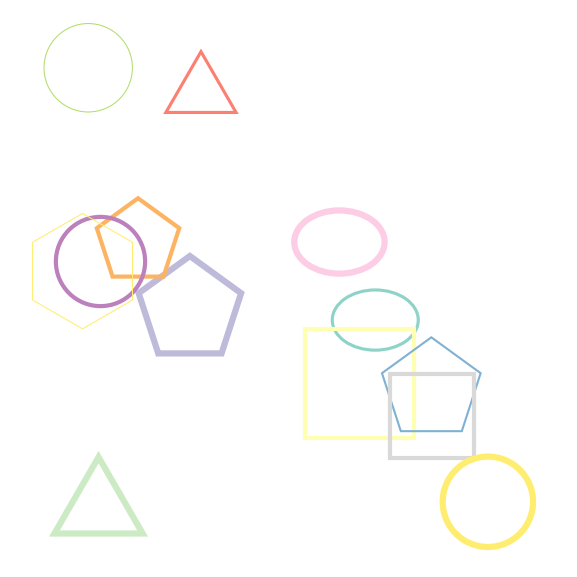[{"shape": "oval", "thickness": 1.5, "radius": 0.37, "center": [0.65, 0.445]}, {"shape": "square", "thickness": 2, "radius": 0.47, "center": [0.622, 0.335]}, {"shape": "pentagon", "thickness": 3, "radius": 0.47, "center": [0.329, 0.463]}, {"shape": "triangle", "thickness": 1.5, "radius": 0.35, "center": [0.348, 0.84]}, {"shape": "pentagon", "thickness": 1, "radius": 0.45, "center": [0.747, 0.325]}, {"shape": "pentagon", "thickness": 2, "radius": 0.38, "center": [0.239, 0.581]}, {"shape": "circle", "thickness": 0.5, "radius": 0.38, "center": [0.153, 0.882]}, {"shape": "oval", "thickness": 3, "radius": 0.39, "center": [0.588, 0.58]}, {"shape": "square", "thickness": 2, "radius": 0.36, "center": [0.748, 0.279]}, {"shape": "circle", "thickness": 2, "radius": 0.39, "center": [0.174, 0.546]}, {"shape": "triangle", "thickness": 3, "radius": 0.44, "center": [0.171, 0.119]}, {"shape": "circle", "thickness": 3, "radius": 0.39, "center": [0.845, 0.13]}, {"shape": "hexagon", "thickness": 0.5, "radius": 0.5, "center": [0.143, 0.53]}]